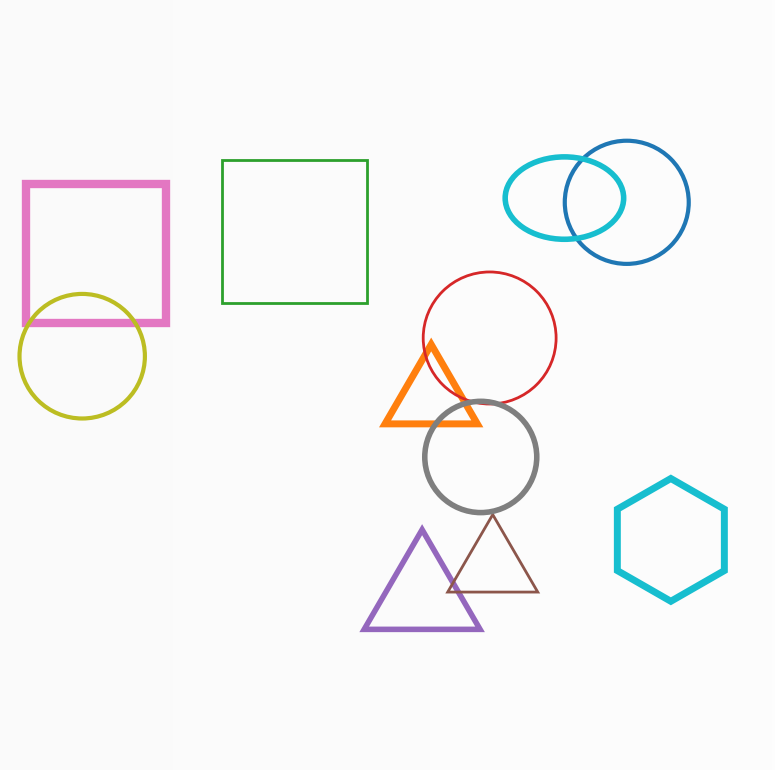[{"shape": "circle", "thickness": 1.5, "radius": 0.4, "center": [0.809, 0.737]}, {"shape": "triangle", "thickness": 2.5, "radius": 0.34, "center": [0.556, 0.484]}, {"shape": "square", "thickness": 1, "radius": 0.47, "center": [0.38, 0.699]}, {"shape": "circle", "thickness": 1, "radius": 0.43, "center": [0.632, 0.561]}, {"shape": "triangle", "thickness": 2, "radius": 0.43, "center": [0.545, 0.226]}, {"shape": "triangle", "thickness": 1, "radius": 0.34, "center": [0.636, 0.265]}, {"shape": "square", "thickness": 3, "radius": 0.45, "center": [0.124, 0.67]}, {"shape": "circle", "thickness": 2, "radius": 0.36, "center": [0.62, 0.407]}, {"shape": "circle", "thickness": 1.5, "radius": 0.4, "center": [0.106, 0.537]}, {"shape": "oval", "thickness": 2, "radius": 0.38, "center": [0.728, 0.743]}, {"shape": "hexagon", "thickness": 2.5, "radius": 0.4, "center": [0.866, 0.299]}]